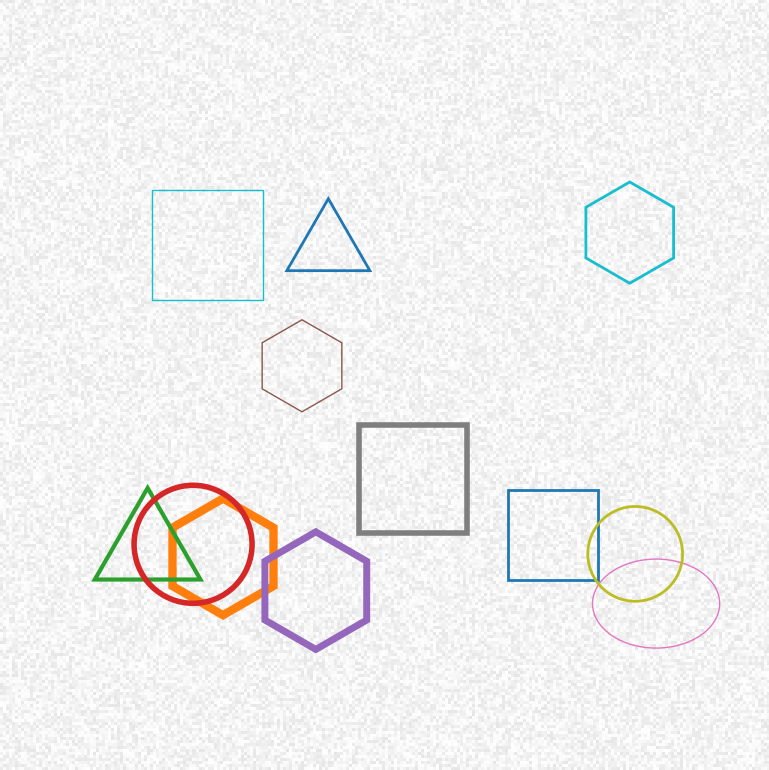[{"shape": "square", "thickness": 1, "radius": 0.29, "center": [0.719, 0.305]}, {"shape": "triangle", "thickness": 1, "radius": 0.31, "center": [0.426, 0.68]}, {"shape": "hexagon", "thickness": 3, "radius": 0.38, "center": [0.29, 0.277]}, {"shape": "triangle", "thickness": 1.5, "radius": 0.4, "center": [0.192, 0.287]}, {"shape": "circle", "thickness": 2, "radius": 0.38, "center": [0.251, 0.293]}, {"shape": "hexagon", "thickness": 2.5, "radius": 0.38, "center": [0.41, 0.233]}, {"shape": "hexagon", "thickness": 0.5, "radius": 0.3, "center": [0.392, 0.525]}, {"shape": "oval", "thickness": 0.5, "radius": 0.41, "center": [0.852, 0.216]}, {"shape": "square", "thickness": 2, "radius": 0.35, "center": [0.536, 0.378]}, {"shape": "circle", "thickness": 1, "radius": 0.31, "center": [0.825, 0.281]}, {"shape": "hexagon", "thickness": 1, "radius": 0.33, "center": [0.818, 0.698]}, {"shape": "square", "thickness": 0.5, "radius": 0.36, "center": [0.27, 0.682]}]